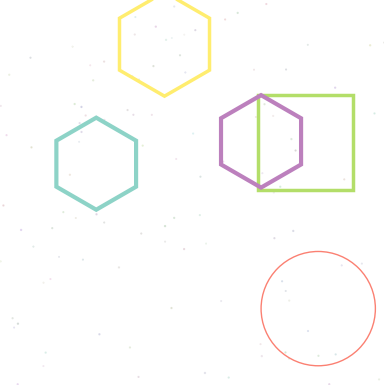[{"shape": "hexagon", "thickness": 3, "radius": 0.6, "center": [0.25, 0.575]}, {"shape": "circle", "thickness": 1, "radius": 0.74, "center": [0.827, 0.198]}, {"shape": "square", "thickness": 2.5, "radius": 0.62, "center": [0.793, 0.63]}, {"shape": "hexagon", "thickness": 3, "radius": 0.6, "center": [0.678, 0.633]}, {"shape": "hexagon", "thickness": 2.5, "radius": 0.68, "center": [0.427, 0.885]}]